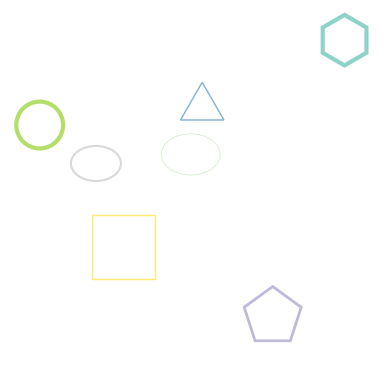[{"shape": "hexagon", "thickness": 3, "radius": 0.33, "center": [0.895, 0.896]}, {"shape": "pentagon", "thickness": 2, "radius": 0.39, "center": [0.708, 0.178]}, {"shape": "triangle", "thickness": 1, "radius": 0.33, "center": [0.525, 0.721]}, {"shape": "circle", "thickness": 3, "radius": 0.3, "center": [0.103, 0.675]}, {"shape": "oval", "thickness": 1.5, "radius": 0.32, "center": [0.249, 0.575]}, {"shape": "oval", "thickness": 0.5, "radius": 0.38, "center": [0.495, 0.599]}, {"shape": "square", "thickness": 1, "radius": 0.41, "center": [0.321, 0.359]}]